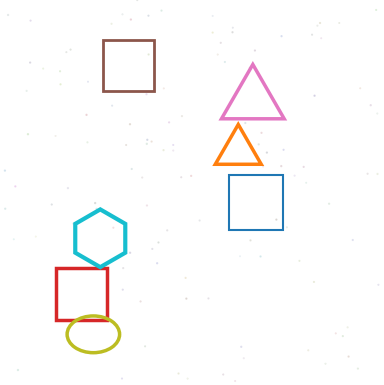[{"shape": "square", "thickness": 1.5, "radius": 0.35, "center": [0.665, 0.474]}, {"shape": "triangle", "thickness": 2.5, "radius": 0.34, "center": [0.619, 0.608]}, {"shape": "square", "thickness": 2.5, "radius": 0.33, "center": [0.211, 0.236]}, {"shape": "square", "thickness": 2, "radius": 0.33, "center": [0.334, 0.83]}, {"shape": "triangle", "thickness": 2.5, "radius": 0.47, "center": [0.657, 0.738]}, {"shape": "oval", "thickness": 2.5, "radius": 0.34, "center": [0.242, 0.132]}, {"shape": "hexagon", "thickness": 3, "radius": 0.38, "center": [0.26, 0.381]}]